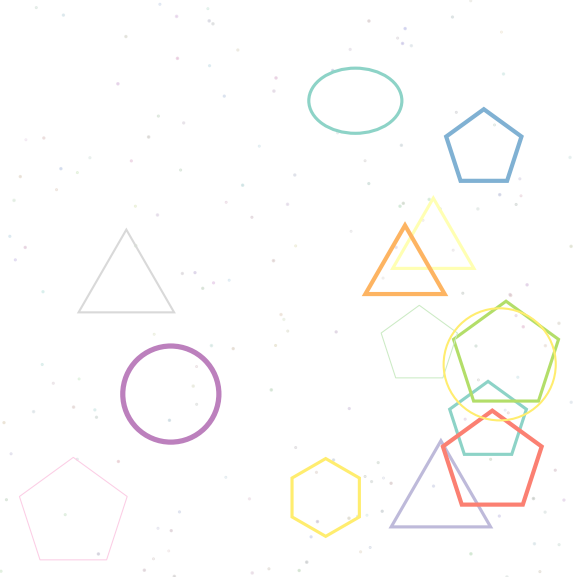[{"shape": "oval", "thickness": 1.5, "radius": 0.4, "center": [0.615, 0.825]}, {"shape": "pentagon", "thickness": 1.5, "radius": 0.35, "center": [0.845, 0.269]}, {"shape": "triangle", "thickness": 1.5, "radius": 0.41, "center": [0.75, 0.575]}, {"shape": "triangle", "thickness": 1.5, "radius": 0.5, "center": [0.763, 0.136]}, {"shape": "pentagon", "thickness": 2, "radius": 0.45, "center": [0.852, 0.198]}, {"shape": "pentagon", "thickness": 2, "radius": 0.34, "center": [0.838, 0.741]}, {"shape": "triangle", "thickness": 2, "radius": 0.4, "center": [0.701, 0.53]}, {"shape": "pentagon", "thickness": 1.5, "radius": 0.48, "center": [0.876, 0.382]}, {"shape": "pentagon", "thickness": 0.5, "radius": 0.49, "center": [0.127, 0.109]}, {"shape": "triangle", "thickness": 1, "radius": 0.48, "center": [0.219, 0.506]}, {"shape": "circle", "thickness": 2.5, "radius": 0.42, "center": [0.296, 0.317]}, {"shape": "pentagon", "thickness": 0.5, "radius": 0.35, "center": [0.726, 0.401]}, {"shape": "circle", "thickness": 1, "radius": 0.49, "center": [0.865, 0.368]}, {"shape": "hexagon", "thickness": 1.5, "radius": 0.34, "center": [0.564, 0.138]}]